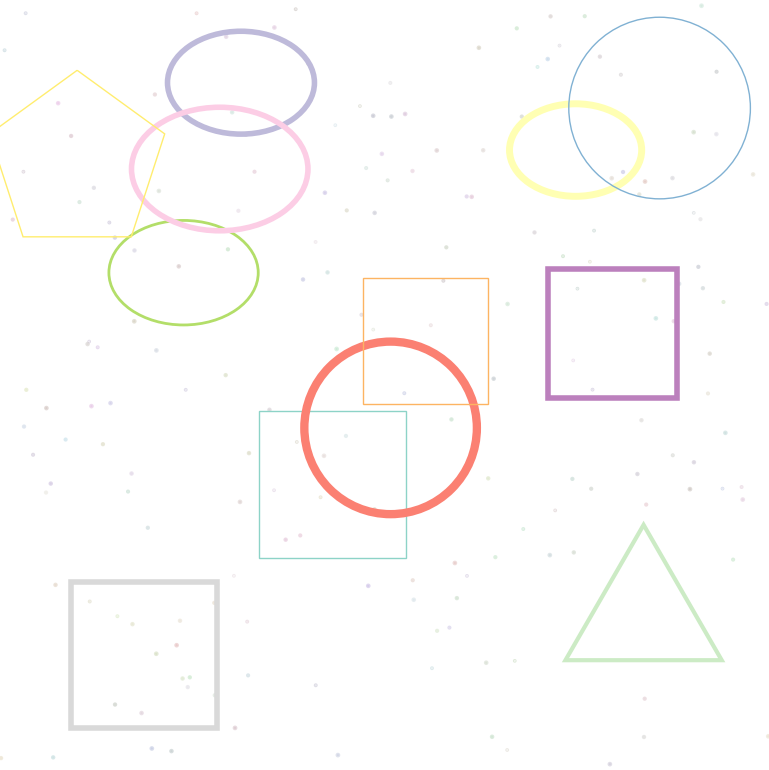[{"shape": "square", "thickness": 0.5, "radius": 0.48, "center": [0.432, 0.371]}, {"shape": "oval", "thickness": 2.5, "radius": 0.43, "center": [0.748, 0.805]}, {"shape": "oval", "thickness": 2, "radius": 0.48, "center": [0.313, 0.893]}, {"shape": "circle", "thickness": 3, "radius": 0.56, "center": [0.507, 0.444]}, {"shape": "circle", "thickness": 0.5, "radius": 0.59, "center": [0.857, 0.86]}, {"shape": "square", "thickness": 0.5, "radius": 0.41, "center": [0.553, 0.557]}, {"shape": "oval", "thickness": 1, "radius": 0.48, "center": [0.238, 0.646]}, {"shape": "oval", "thickness": 2, "radius": 0.57, "center": [0.285, 0.781]}, {"shape": "square", "thickness": 2, "radius": 0.47, "center": [0.187, 0.149]}, {"shape": "square", "thickness": 2, "radius": 0.42, "center": [0.796, 0.567]}, {"shape": "triangle", "thickness": 1.5, "radius": 0.59, "center": [0.836, 0.201]}, {"shape": "pentagon", "thickness": 0.5, "radius": 0.6, "center": [0.1, 0.789]}]